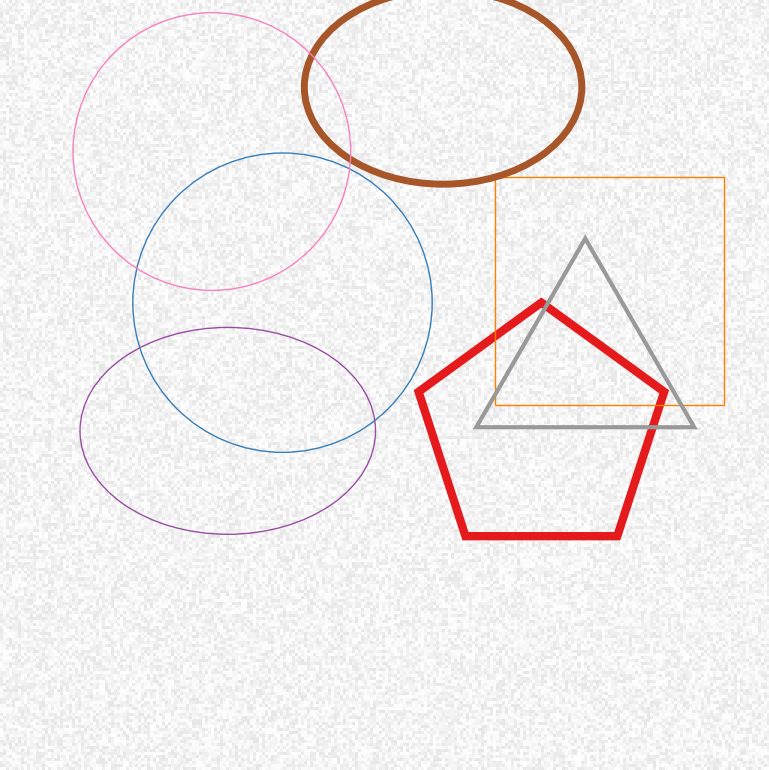[{"shape": "pentagon", "thickness": 3, "radius": 0.84, "center": [0.703, 0.439]}, {"shape": "circle", "thickness": 0.5, "radius": 0.97, "center": [0.367, 0.607]}, {"shape": "oval", "thickness": 0.5, "radius": 0.96, "center": [0.296, 0.44]}, {"shape": "square", "thickness": 0.5, "radius": 0.74, "center": [0.792, 0.622]}, {"shape": "oval", "thickness": 2.5, "radius": 0.9, "center": [0.575, 0.887]}, {"shape": "circle", "thickness": 0.5, "radius": 0.9, "center": [0.275, 0.803]}, {"shape": "triangle", "thickness": 1.5, "radius": 0.82, "center": [0.76, 0.527]}]